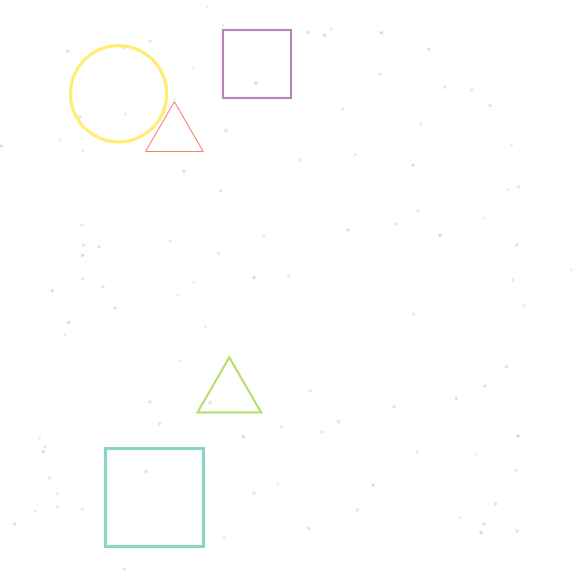[{"shape": "square", "thickness": 1.5, "radius": 0.42, "center": [0.267, 0.139]}, {"shape": "triangle", "thickness": 0.5, "radius": 0.29, "center": [0.302, 0.766]}, {"shape": "triangle", "thickness": 1, "radius": 0.32, "center": [0.397, 0.317]}, {"shape": "square", "thickness": 1, "radius": 0.29, "center": [0.445, 0.888]}, {"shape": "circle", "thickness": 1.5, "radius": 0.42, "center": [0.205, 0.837]}]